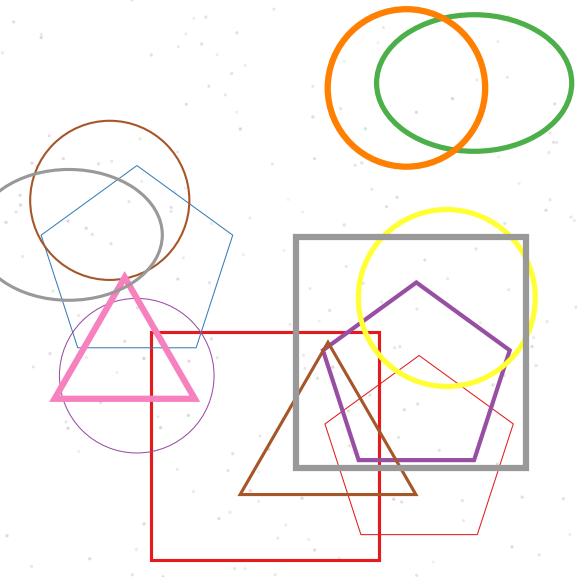[{"shape": "square", "thickness": 1.5, "radius": 0.99, "center": [0.459, 0.227]}, {"shape": "pentagon", "thickness": 0.5, "radius": 0.86, "center": [0.726, 0.212]}, {"shape": "pentagon", "thickness": 0.5, "radius": 0.87, "center": [0.237, 0.538]}, {"shape": "oval", "thickness": 2.5, "radius": 0.84, "center": [0.821, 0.855]}, {"shape": "pentagon", "thickness": 2, "radius": 0.85, "center": [0.721, 0.34]}, {"shape": "circle", "thickness": 0.5, "radius": 0.67, "center": [0.237, 0.349]}, {"shape": "circle", "thickness": 3, "radius": 0.68, "center": [0.704, 0.847]}, {"shape": "circle", "thickness": 2.5, "radius": 0.77, "center": [0.774, 0.483]}, {"shape": "triangle", "thickness": 1.5, "radius": 0.88, "center": [0.568, 0.231]}, {"shape": "circle", "thickness": 1, "radius": 0.69, "center": [0.19, 0.652]}, {"shape": "triangle", "thickness": 3, "radius": 0.7, "center": [0.216, 0.379]}, {"shape": "oval", "thickness": 1.5, "radius": 0.81, "center": [0.119, 0.592]}, {"shape": "square", "thickness": 3, "radius": 1.0, "center": [0.712, 0.389]}]